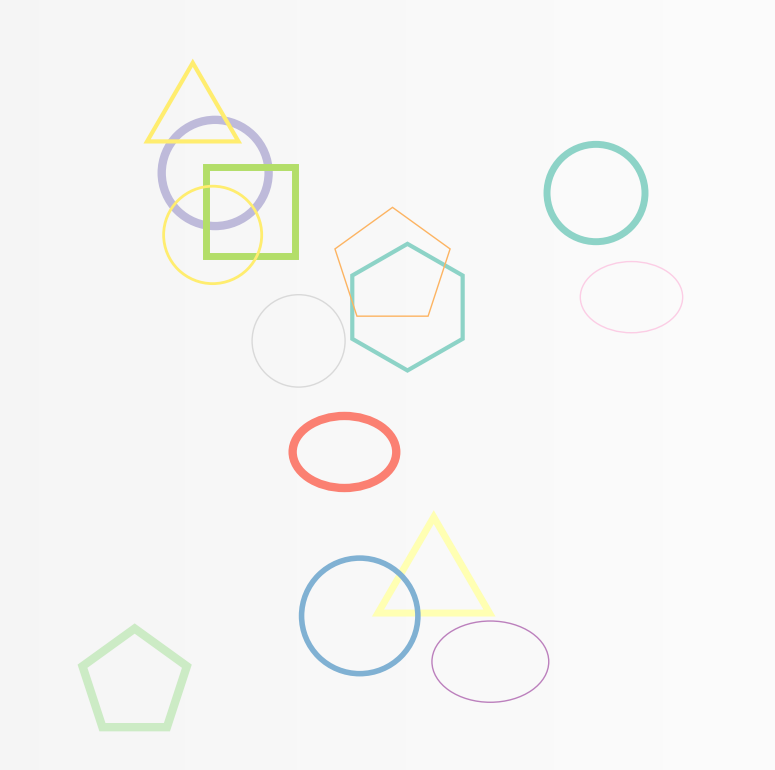[{"shape": "circle", "thickness": 2.5, "radius": 0.32, "center": [0.769, 0.749]}, {"shape": "hexagon", "thickness": 1.5, "radius": 0.41, "center": [0.526, 0.601]}, {"shape": "triangle", "thickness": 2.5, "radius": 0.42, "center": [0.56, 0.245]}, {"shape": "circle", "thickness": 3, "radius": 0.34, "center": [0.278, 0.775]}, {"shape": "oval", "thickness": 3, "radius": 0.33, "center": [0.444, 0.413]}, {"shape": "circle", "thickness": 2, "radius": 0.38, "center": [0.464, 0.2]}, {"shape": "pentagon", "thickness": 0.5, "radius": 0.39, "center": [0.506, 0.653]}, {"shape": "square", "thickness": 2.5, "radius": 0.29, "center": [0.324, 0.725]}, {"shape": "oval", "thickness": 0.5, "radius": 0.33, "center": [0.815, 0.614]}, {"shape": "circle", "thickness": 0.5, "radius": 0.3, "center": [0.385, 0.557]}, {"shape": "oval", "thickness": 0.5, "radius": 0.38, "center": [0.633, 0.141]}, {"shape": "pentagon", "thickness": 3, "radius": 0.35, "center": [0.174, 0.113]}, {"shape": "triangle", "thickness": 1.5, "radius": 0.34, "center": [0.249, 0.85]}, {"shape": "circle", "thickness": 1, "radius": 0.32, "center": [0.274, 0.695]}]